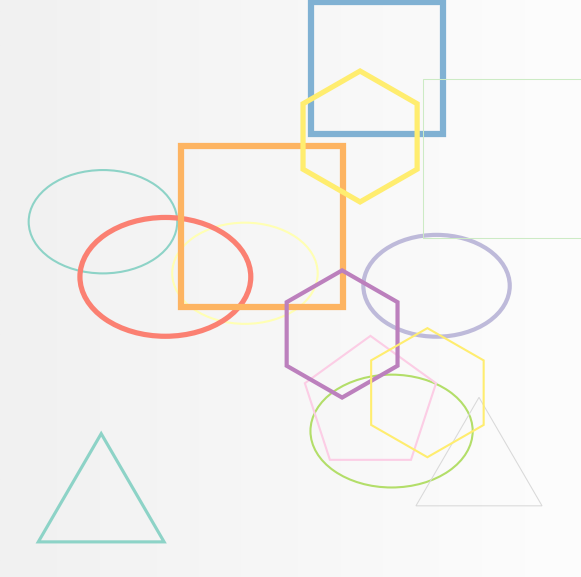[{"shape": "triangle", "thickness": 1.5, "radius": 0.62, "center": [0.174, 0.123]}, {"shape": "oval", "thickness": 1, "radius": 0.64, "center": [0.177, 0.615]}, {"shape": "oval", "thickness": 1, "radius": 0.63, "center": [0.421, 0.526]}, {"shape": "oval", "thickness": 2, "radius": 0.63, "center": [0.751, 0.504]}, {"shape": "oval", "thickness": 2.5, "radius": 0.73, "center": [0.284, 0.52]}, {"shape": "square", "thickness": 3, "radius": 0.57, "center": [0.648, 0.881]}, {"shape": "square", "thickness": 3, "radius": 0.69, "center": [0.45, 0.607]}, {"shape": "oval", "thickness": 1, "radius": 0.7, "center": [0.674, 0.253]}, {"shape": "pentagon", "thickness": 1, "radius": 0.59, "center": [0.637, 0.299]}, {"shape": "triangle", "thickness": 0.5, "radius": 0.63, "center": [0.824, 0.186]}, {"shape": "hexagon", "thickness": 2, "radius": 0.55, "center": [0.589, 0.421]}, {"shape": "square", "thickness": 0.5, "radius": 0.69, "center": [0.866, 0.724]}, {"shape": "hexagon", "thickness": 2.5, "radius": 0.57, "center": [0.619, 0.763]}, {"shape": "hexagon", "thickness": 1, "radius": 0.56, "center": [0.735, 0.319]}]